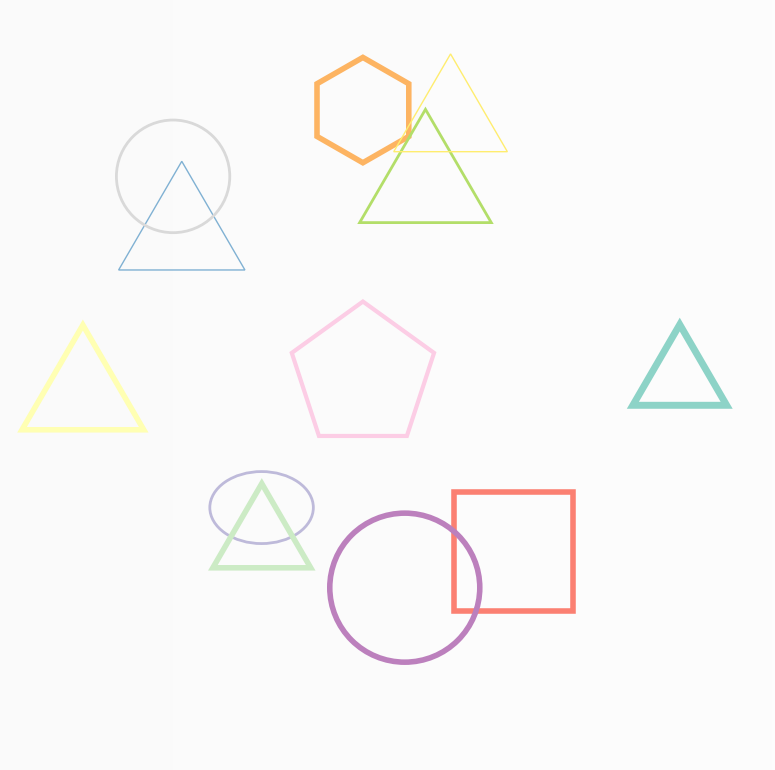[{"shape": "triangle", "thickness": 2.5, "radius": 0.35, "center": [0.877, 0.509]}, {"shape": "triangle", "thickness": 2, "radius": 0.45, "center": [0.107, 0.487]}, {"shape": "oval", "thickness": 1, "radius": 0.33, "center": [0.338, 0.341]}, {"shape": "square", "thickness": 2, "radius": 0.39, "center": [0.663, 0.284]}, {"shape": "triangle", "thickness": 0.5, "radius": 0.47, "center": [0.235, 0.696]}, {"shape": "hexagon", "thickness": 2, "radius": 0.34, "center": [0.468, 0.857]}, {"shape": "triangle", "thickness": 1, "radius": 0.49, "center": [0.549, 0.76]}, {"shape": "pentagon", "thickness": 1.5, "radius": 0.48, "center": [0.468, 0.512]}, {"shape": "circle", "thickness": 1, "radius": 0.37, "center": [0.223, 0.771]}, {"shape": "circle", "thickness": 2, "radius": 0.48, "center": [0.522, 0.237]}, {"shape": "triangle", "thickness": 2, "radius": 0.36, "center": [0.338, 0.299]}, {"shape": "triangle", "thickness": 0.5, "radius": 0.42, "center": [0.581, 0.845]}]